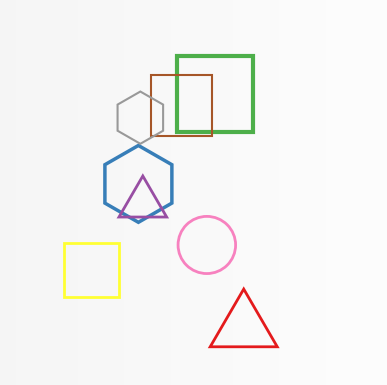[{"shape": "triangle", "thickness": 2, "radius": 0.5, "center": [0.629, 0.149]}, {"shape": "hexagon", "thickness": 2.5, "radius": 0.5, "center": [0.357, 0.522]}, {"shape": "square", "thickness": 3, "radius": 0.49, "center": [0.555, 0.756]}, {"shape": "triangle", "thickness": 2, "radius": 0.36, "center": [0.369, 0.472]}, {"shape": "square", "thickness": 2, "radius": 0.35, "center": [0.236, 0.298]}, {"shape": "square", "thickness": 1.5, "radius": 0.4, "center": [0.469, 0.725]}, {"shape": "circle", "thickness": 2, "radius": 0.37, "center": [0.534, 0.364]}, {"shape": "hexagon", "thickness": 1.5, "radius": 0.34, "center": [0.362, 0.694]}]